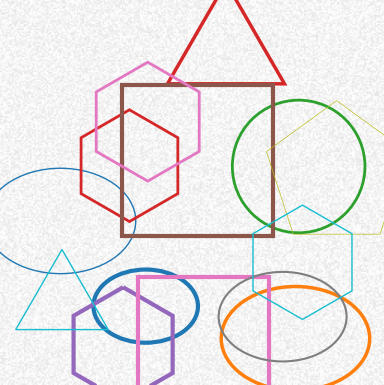[{"shape": "oval", "thickness": 3, "radius": 0.68, "center": [0.378, 0.205]}, {"shape": "oval", "thickness": 1, "radius": 0.98, "center": [0.157, 0.426]}, {"shape": "oval", "thickness": 2.5, "radius": 0.96, "center": [0.767, 0.121]}, {"shape": "circle", "thickness": 2, "radius": 0.86, "center": [0.776, 0.568]}, {"shape": "triangle", "thickness": 2.5, "radius": 0.88, "center": [0.587, 0.87]}, {"shape": "hexagon", "thickness": 2, "radius": 0.73, "center": [0.336, 0.57]}, {"shape": "hexagon", "thickness": 3, "radius": 0.74, "center": [0.32, 0.105]}, {"shape": "square", "thickness": 3, "radius": 0.98, "center": [0.514, 0.583]}, {"shape": "square", "thickness": 3, "radius": 0.85, "center": [0.529, 0.109]}, {"shape": "hexagon", "thickness": 2, "radius": 0.77, "center": [0.384, 0.684]}, {"shape": "oval", "thickness": 1.5, "radius": 0.83, "center": [0.734, 0.177]}, {"shape": "pentagon", "thickness": 0.5, "radius": 0.96, "center": [0.874, 0.547]}, {"shape": "triangle", "thickness": 1, "radius": 0.69, "center": [0.161, 0.213]}, {"shape": "hexagon", "thickness": 1, "radius": 0.74, "center": [0.786, 0.319]}]